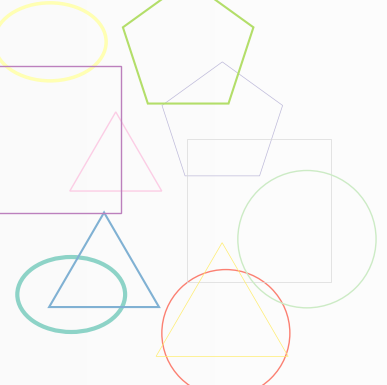[{"shape": "oval", "thickness": 3, "radius": 0.7, "center": [0.184, 0.235]}, {"shape": "oval", "thickness": 2.5, "radius": 0.72, "center": [0.129, 0.891]}, {"shape": "pentagon", "thickness": 0.5, "radius": 0.82, "center": [0.574, 0.676]}, {"shape": "circle", "thickness": 1, "radius": 0.83, "center": [0.583, 0.135]}, {"shape": "triangle", "thickness": 1.5, "radius": 0.82, "center": [0.269, 0.284]}, {"shape": "pentagon", "thickness": 1.5, "radius": 0.89, "center": [0.486, 0.874]}, {"shape": "triangle", "thickness": 1, "radius": 0.68, "center": [0.299, 0.572]}, {"shape": "square", "thickness": 0.5, "radius": 0.93, "center": [0.669, 0.453]}, {"shape": "square", "thickness": 1, "radius": 0.96, "center": [0.122, 0.637]}, {"shape": "circle", "thickness": 1, "radius": 0.89, "center": [0.792, 0.379]}, {"shape": "triangle", "thickness": 0.5, "radius": 0.98, "center": [0.573, 0.173]}]